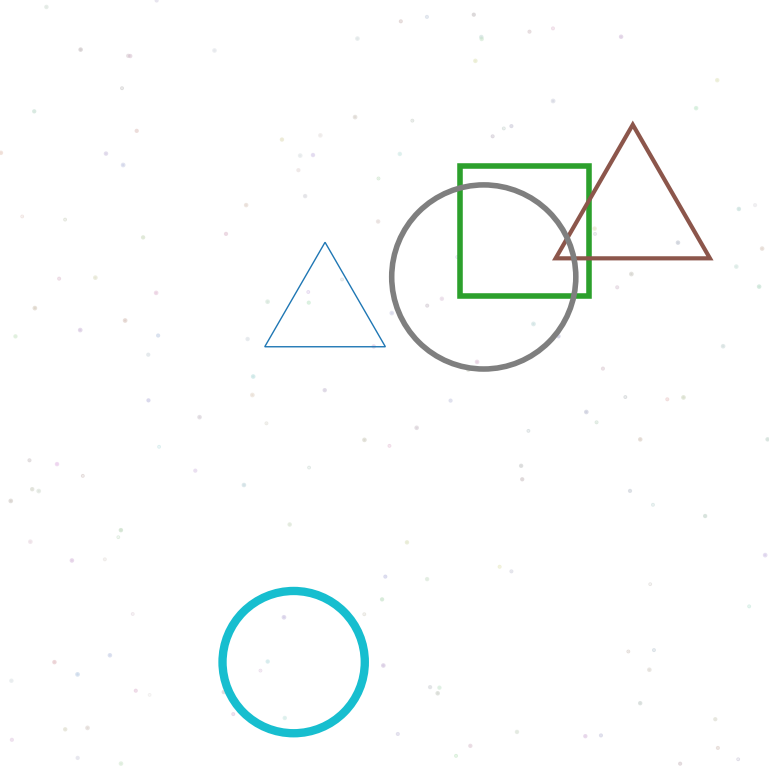[{"shape": "triangle", "thickness": 0.5, "radius": 0.45, "center": [0.422, 0.595]}, {"shape": "square", "thickness": 2, "radius": 0.42, "center": [0.681, 0.7]}, {"shape": "triangle", "thickness": 1.5, "radius": 0.58, "center": [0.822, 0.722]}, {"shape": "circle", "thickness": 2, "radius": 0.6, "center": [0.628, 0.64]}, {"shape": "circle", "thickness": 3, "radius": 0.46, "center": [0.381, 0.14]}]